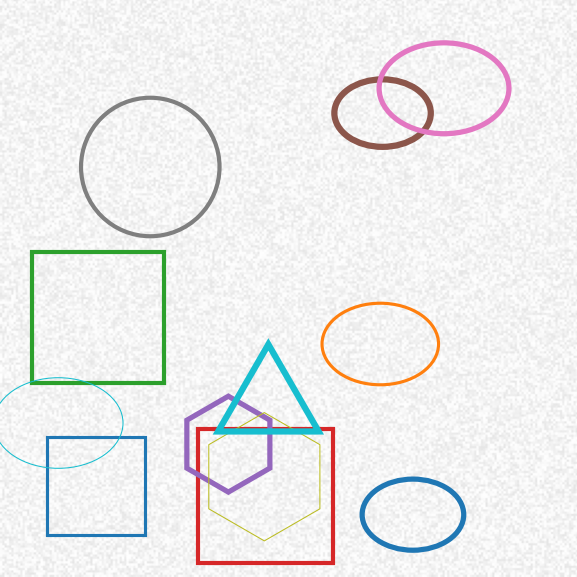[{"shape": "square", "thickness": 1.5, "radius": 0.42, "center": [0.166, 0.157]}, {"shape": "oval", "thickness": 2.5, "radius": 0.44, "center": [0.715, 0.108]}, {"shape": "oval", "thickness": 1.5, "radius": 0.5, "center": [0.658, 0.403]}, {"shape": "square", "thickness": 2, "radius": 0.57, "center": [0.17, 0.449]}, {"shape": "square", "thickness": 2, "radius": 0.58, "center": [0.46, 0.14]}, {"shape": "hexagon", "thickness": 2.5, "radius": 0.42, "center": [0.395, 0.23]}, {"shape": "oval", "thickness": 3, "radius": 0.42, "center": [0.662, 0.803]}, {"shape": "oval", "thickness": 2.5, "radius": 0.56, "center": [0.769, 0.846]}, {"shape": "circle", "thickness": 2, "radius": 0.6, "center": [0.26, 0.71]}, {"shape": "hexagon", "thickness": 0.5, "radius": 0.56, "center": [0.458, 0.174]}, {"shape": "oval", "thickness": 0.5, "radius": 0.56, "center": [0.101, 0.267]}, {"shape": "triangle", "thickness": 3, "radius": 0.5, "center": [0.465, 0.302]}]